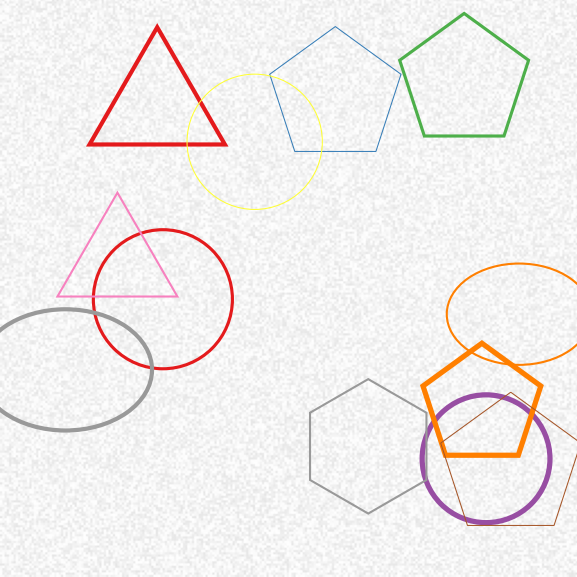[{"shape": "triangle", "thickness": 2, "radius": 0.68, "center": [0.272, 0.817]}, {"shape": "circle", "thickness": 1.5, "radius": 0.6, "center": [0.282, 0.481]}, {"shape": "pentagon", "thickness": 0.5, "radius": 0.6, "center": [0.581, 0.834]}, {"shape": "pentagon", "thickness": 1.5, "radius": 0.59, "center": [0.804, 0.859]}, {"shape": "circle", "thickness": 2.5, "radius": 0.55, "center": [0.842, 0.205]}, {"shape": "oval", "thickness": 1, "radius": 0.63, "center": [0.899, 0.455]}, {"shape": "pentagon", "thickness": 2.5, "radius": 0.54, "center": [0.834, 0.298]}, {"shape": "circle", "thickness": 0.5, "radius": 0.59, "center": [0.441, 0.754]}, {"shape": "pentagon", "thickness": 0.5, "radius": 0.64, "center": [0.884, 0.192]}, {"shape": "triangle", "thickness": 1, "radius": 0.6, "center": [0.203, 0.546]}, {"shape": "hexagon", "thickness": 1, "radius": 0.58, "center": [0.638, 0.226]}, {"shape": "oval", "thickness": 2, "radius": 0.75, "center": [0.113, 0.359]}]